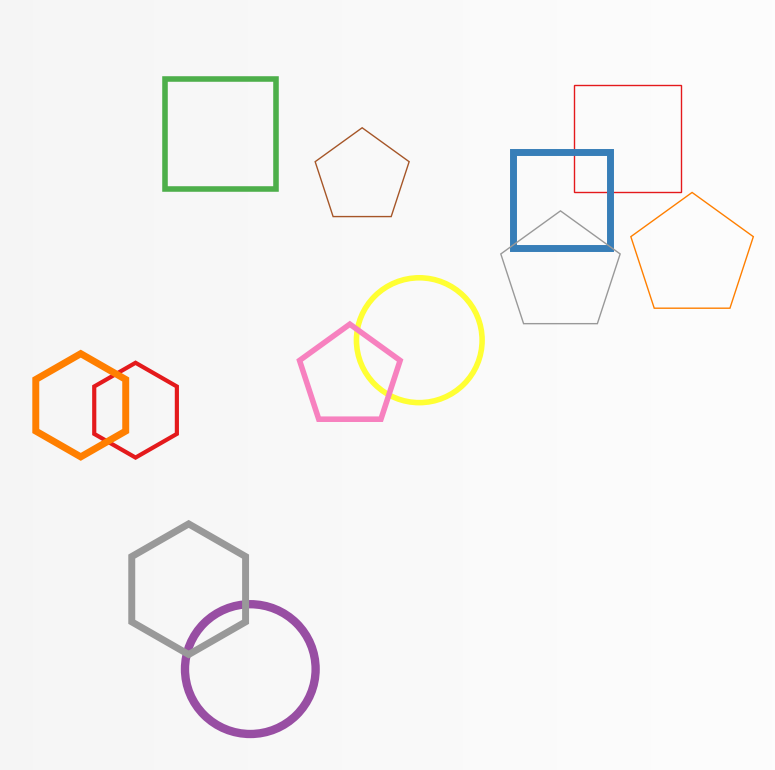[{"shape": "square", "thickness": 0.5, "radius": 0.35, "center": [0.81, 0.82]}, {"shape": "hexagon", "thickness": 1.5, "radius": 0.31, "center": [0.175, 0.467]}, {"shape": "square", "thickness": 2.5, "radius": 0.31, "center": [0.725, 0.74]}, {"shape": "square", "thickness": 2, "radius": 0.36, "center": [0.284, 0.826]}, {"shape": "circle", "thickness": 3, "radius": 0.42, "center": [0.323, 0.131]}, {"shape": "pentagon", "thickness": 0.5, "radius": 0.42, "center": [0.893, 0.667]}, {"shape": "hexagon", "thickness": 2.5, "radius": 0.34, "center": [0.104, 0.474]}, {"shape": "circle", "thickness": 2, "radius": 0.41, "center": [0.541, 0.558]}, {"shape": "pentagon", "thickness": 0.5, "radius": 0.32, "center": [0.467, 0.77]}, {"shape": "pentagon", "thickness": 2, "radius": 0.34, "center": [0.451, 0.511]}, {"shape": "pentagon", "thickness": 0.5, "radius": 0.4, "center": [0.723, 0.645]}, {"shape": "hexagon", "thickness": 2.5, "radius": 0.42, "center": [0.243, 0.235]}]